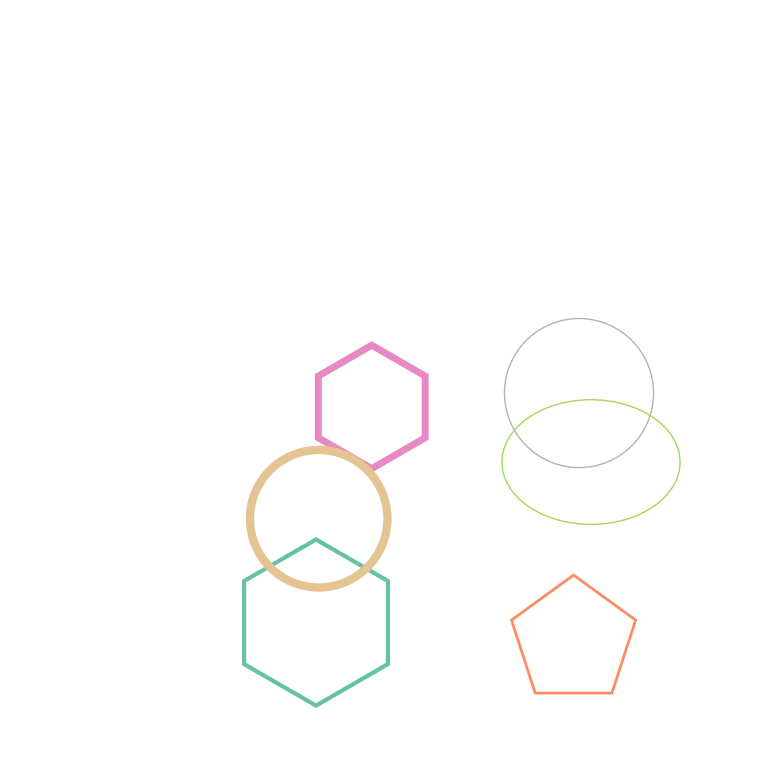[{"shape": "hexagon", "thickness": 1.5, "radius": 0.54, "center": [0.41, 0.192]}, {"shape": "pentagon", "thickness": 1, "radius": 0.42, "center": [0.745, 0.168]}, {"shape": "hexagon", "thickness": 2.5, "radius": 0.4, "center": [0.483, 0.472]}, {"shape": "oval", "thickness": 0.5, "radius": 0.58, "center": [0.768, 0.4]}, {"shape": "circle", "thickness": 3, "radius": 0.45, "center": [0.414, 0.326]}, {"shape": "circle", "thickness": 0.5, "radius": 0.48, "center": [0.752, 0.49]}]